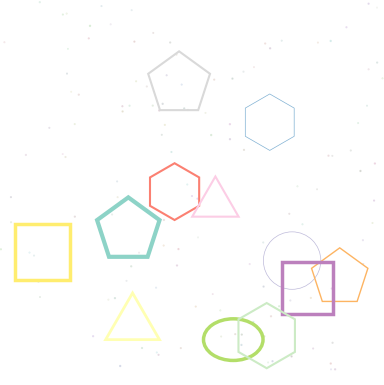[{"shape": "pentagon", "thickness": 3, "radius": 0.43, "center": [0.333, 0.402]}, {"shape": "triangle", "thickness": 2, "radius": 0.4, "center": [0.344, 0.158]}, {"shape": "circle", "thickness": 0.5, "radius": 0.37, "center": [0.759, 0.323]}, {"shape": "hexagon", "thickness": 1.5, "radius": 0.37, "center": [0.453, 0.502]}, {"shape": "hexagon", "thickness": 0.5, "radius": 0.37, "center": [0.701, 0.683]}, {"shape": "pentagon", "thickness": 1, "radius": 0.38, "center": [0.882, 0.279]}, {"shape": "oval", "thickness": 2.5, "radius": 0.39, "center": [0.606, 0.118]}, {"shape": "triangle", "thickness": 1.5, "radius": 0.35, "center": [0.559, 0.472]}, {"shape": "pentagon", "thickness": 1.5, "radius": 0.42, "center": [0.465, 0.782]}, {"shape": "square", "thickness": 2.5, "radius": 0.33, "center": [0.799, 0.252]}, {"shape": "hexagon", "thickness": 1.5, "radius": 0.42, "center": [0.693, 0.128]}, {"shape": "square", "thickness": 2.5, "radius": 0.36, "center": [0.11, 0.345]}]